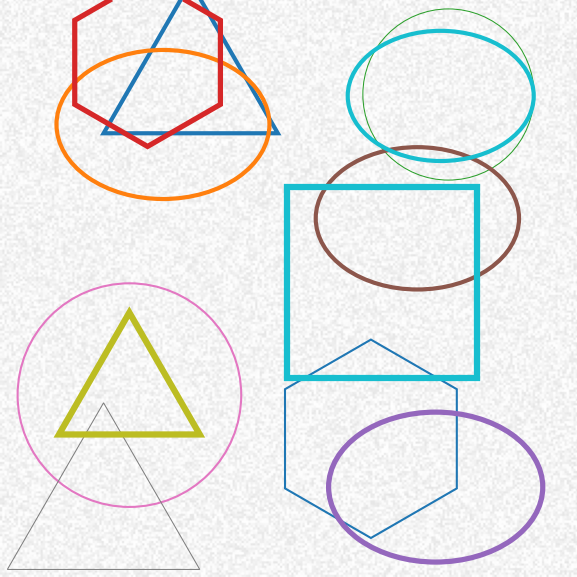[{"shape": "triangle", "thickness": 2, "radius": 0.87, "center": [0.33, 0.855]}, {"shape": "hexagon", "thickness": 1, "radius": 0.86, "center": [0.642, 0.239]}, {"shape": "oval", "thickness": 2, "radius": 0.92, "center": [0.282, 0.784]}, {"shape": "circle", "thickness": 0.5, "radius": 0.74, "center": [0.777, 0.835]}, {"shape": "hexagon", "thickness": 2.5, "radius": 0.73, "center": [0.256, 0.891]}, {"shape": "oval", "thickness": 2.5, "radius": 0.93, "center": [0.754, 0.156]}, {"shape": "oval", "thickness": 2, "radius": 0.88, "center": [0.723, 0.621]}, {"shape": "circle", "thickness": 1, "radius": 0.97, "center": [0.224, 0.315]}, {"shape": "triangle", "thickness": 0.5, "radius": 0.96, "center": [0.179, 0.109]}, {"shape": "triangle", "thickness": 3, "radius": 0.7, "center": [0.224, 0.317]}, {"shape": "oval", "thickness": 2, "radius": 0.81, "center": [0.763, 0.833]}, {"shape": "square", "thickness": 3, "radius": 0.82, "center": [0.662, 0.51]}]